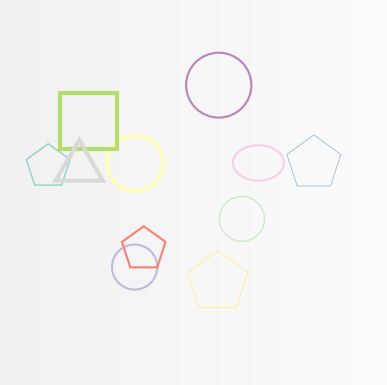[{"shape": "pentagon", "thickness": 1, "radius": 0.3, "center": [0.124, 0.567]}, {"shape": "circle", "thickness": 2.5, "radius": 0.36, "center": [0.349, 0.576]}, {"shape": "circle", "thickness": 1.5, "radius": 0.29, "center": [0.347, 0.306]}, {"shape": "pentagon", "thickness": 1.5, "radius": 0.3, "center": [0.371, 0.353]}, {"shape": "pentagon", "thickness": 0.5, "radius": 0.37, "center": [0.81, 0.576]}, {"shape": "square", "thickness": 3, "radius": 0.37, "center": [0.229, 0.686]}, {"shape": "oval", "thickness": 1.5, "radius": 0.33, "center": [0.667, 0.577]}, {"shape": "triangle", "thickness": 3, "radius": 0.35, "center": [0.204, 0.566]}, {"shape": "circle", "thickness": 1.5, "radius": 0.42, "center": [0.564, 0.779]}, {"shape": "circle", "thickness": 1, "radius": 0.29, "center": [0.624, 0.431]}, {"shape": "pentagon", "thickness": 0.5, "radius": 0.41, "center": [0.562, 0.267]}]